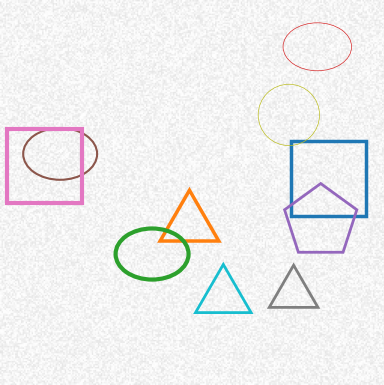[{"shape": "square", "thickness": 2.5, "radius": 0.49, "center": [0.853, 0.536]}, {"shape": "triangle", "thickness": 2.5, "radius": 0.44, "center": [0.492, 0.418]}, {"shape": "oval", "thickness": 3, "radius": 0.47, "center": [0.395, 0.34]}, {"shape": "oval", "thickness": 0.5, "radius": 0.44, "center": [0.824, 0.878]}, {"shape": "pentagon", "thickness": 2, "radius": 0.49, "center": [0.833, 0.425]}, {"shape": "oval", "thickness": 1.5, "radius": 0.48, "center": [0.156, 0.6]}, {"shape": "square", "thickness": 3, "radius": 0.48, "center": [0.116, 0.569]}, {"shape": "triangle", "thickness": 2, "radius": 0.36, "center": [0.763, 0.238]}, {"shape": "circle", "thickness": 0.5, "radius": 0.4, "center": [0.75, 0.702]}, {"shape": "triangle", "thickness": 2, "radius": 0.42, "center": [0.58, 0.23]}]